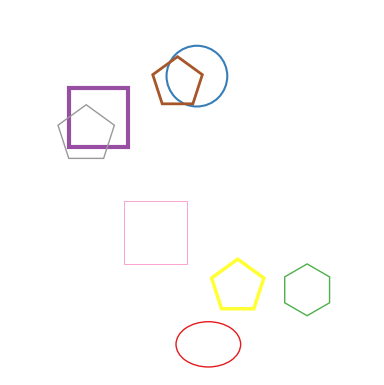[{"shape": "oval", "thickness": 1, "radius": 0.42, "center": [0.541, 0.106]}, {"shape": "circle", "thickness": 1.5, "radius": 0.39, "center": [0.511, 0.802]}, {"shape": "hexagon", "thickness": 1, "radius": 0.34, "center": [0.798, 0.247]}, {"shape": "square", "thickness": 3, "radius": 0.38, "center": [0.256, 0.695]}, {"shape": "pentagon", "thickness": 2.5, "radius": 0.36, "center": [0.617, 0.256]}, {"shape": "pentagon", "thickness": 2, "radius": 0.34, "center": [0.461, 0.785]}, {"shape": "square", "thickness": 0.5, "radius": 0.41, "center": [0.404, 0.395]}, {"shape": "pentagon", "thickness": 1, "radius": 0.39, "center": [0.224, 0.651]}]